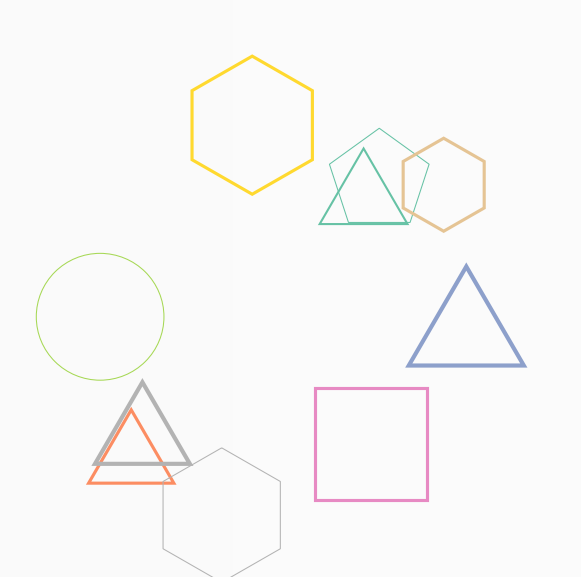[{"shape": "triangle", "thickness": 1, "radius": 0.44, "center": [0.626, 0.655]}, {"shape": "pentagon", "thickness": 0.5, "radius": 0.45, "center": [0.653, 0.687]}, {"shape": "triangle", "thickness": 1.5, "radius": 0.42, "center": [0.226, 0.205]}, {"shape": "triangle", "thickness": 2, "radius": 0.57, "center": [0.802, 0.423]}, {"shape": "square", "thickness": 1.5, "radius": 0.48, "center": [0.639, 0.23]}, {"shape": "circle", "thickness": 0.5, "radius": 0.55, "center": [0.172, 0.451]}, {"shape": "hexagon", "thickness": 1.5, "radius": 0.6, "center": [0.434, 0.782]}, {"shape": "hexagon", "thickness": 1.5, "radius": 0.4, "center": [0.763, 0.679]}, {"shape": "hexagon", "thickness": 0.5, "radius": 0.58, "center": [0.381, 0.107]}, {"shape": "triangle", "thickness": 2, "radius": 0.47, "center": [0.245, 0.243]}]